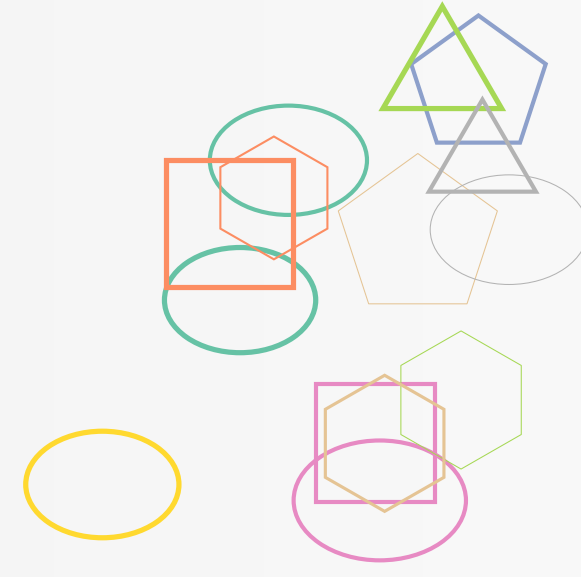[{"shape": "oval", "thickness": 2.5, "radius": 0.65, "center": [0.413, 0.479]}, {"shape": "oval", "thickness": 2, "radius": 0.68, "center": [0.496, 0.722]}, {"shape": "square", "thickness": 2.5, "radius": 0.55, "center": [0.395, 0.612]}, {"shape": "hexagon", "thickness": 1, "radius": 0.53, "center": [0.471, 0.656]}, {"shape": "pentagon", "thickness": 2, "radius": 0.61, "center": [0.823, 0.851]}, {"shape": "oval", "thickness": 2, "radius": 0.74, "center": [0.653, 0.133]}, {"shape": "square", "thickness": 2, "radius": 0.51, "center": [0.646, 0.232]}, {"shape": "triangle", "thickness": 2.5, "radius": 0.59, "center": [0.761, 0.87]}, {"shape": "hexagon", "thickness": 0.5, "radius": 0.6, "center": [0.793, 0.307]}, {"shape": "oval", "thickness": 2.5, "radius": 0.66, "center": [0.176, 0.16]}, {"shape": "pentagon", "thickness": 0.5, "radius": 0.72, "center": [0.719, 0.589]}, {"shape": "hexagon", "thickness": 1.5, "radius": 0.59, "center": [0.662, 0.231]}, {"shape": "oval", "thickness": 0.5, "radius": 0.68, "center": [0.876, 0.601]}, {"shape": "triangle", "thickness": 2, "radius": 0.53, "center": [0.83, 0.72]}]